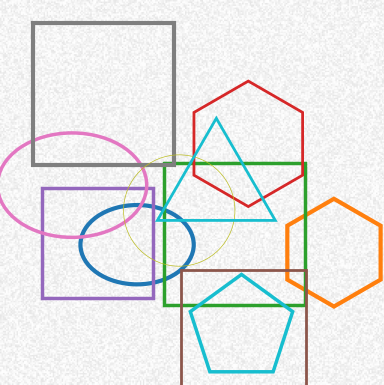[{"shape": "oval", "thickness": 3, "radius": 0.74, "center": [0.356, 0.364]}, {"shape": "hexagon", "thickness": 3, "radius": 0.7, "center": [0.867, 0.344]}, {"shape": "square", "thickness": 2.5, "radius": 0.92, "center": [0.609, 0.392]}, {"shape": "hexagon", "thickness": 2, "radius": 0.81, "center": [0.645, 0.626]}, {"shape": "square", "thickness": 2.5, "radius": 0.72, "center": [0.253, 0.369]}, {"shape": "square", "thickness": 2, "radius": 0.82, "center": [0.632, 0.135]}, {"shape": "oval", "thickness": 2.5, "radius": 0.97, "center": [0.187, 0.519]}, {"shape": "square", "thickness": 3, "radius": 0.92, "center": [0.269, 0.756]}, {"shape": "circle", "thickness": 0.5, "radius": 0.72, "center": [0.466, 0.453]}, {"shape": "pentagon", "thickness": 2.5, "radius": 0.7, "center": [0.627, 0.147]}, {"shape": "triangle", "thickness": 2, "radius": 0.88, "center": [0.562, 0.516]}]